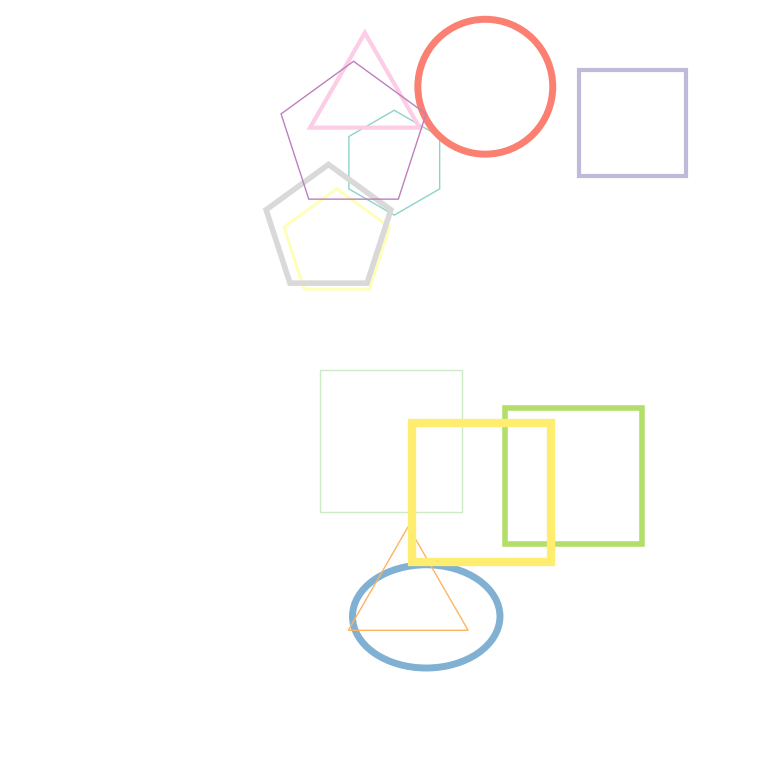[{"shape": "hexagon", "thickness": 0.5, "radius": 0.34, "center": [0.512, 0.789]}, {"shape": "pentagon", "thickness": 1, "radius": 0.36, "center": [0.437, 0.683]}, {"shape": "square", "thickness": 1.5, "radius": 0.35, "center": [0.822, 0.84]}, {"shape": "circle", "thickness": 2.5, "radius": 0.44, "center": [0.63, 0.887]}, {"shape": "oval", "thickness": 2.5, "radius": 0.48, "center": [0.554, 0.199]}, {"shape": "triangle", "thickness": 0.5, "radius": 0.45, "center": [0.53, 0.226]}, {"shape": "square", "thickness": 2, "radius": 0.44, "center": [0.745, 0.381]}, {"shape": "triangle", "thickness": 1.5, "radius": 0.41, "center": [0.474, 0.875]}, {"shape": "pentagon", "thickness": 2, "radius": 0.43, "center": [0.427, 0.701]}, {"shape": "pentagon", "thickness": 0.5, "radius": 0.49, "center": [0.459, 0.821]}, {"shape": "square", "thickness": 0.5, "radius": 0.46, "center": [0.507, 0.428]}, {"shape": "square", "thickness": 3, "radius": 0.45, "center": [0.625, 0.361]}]